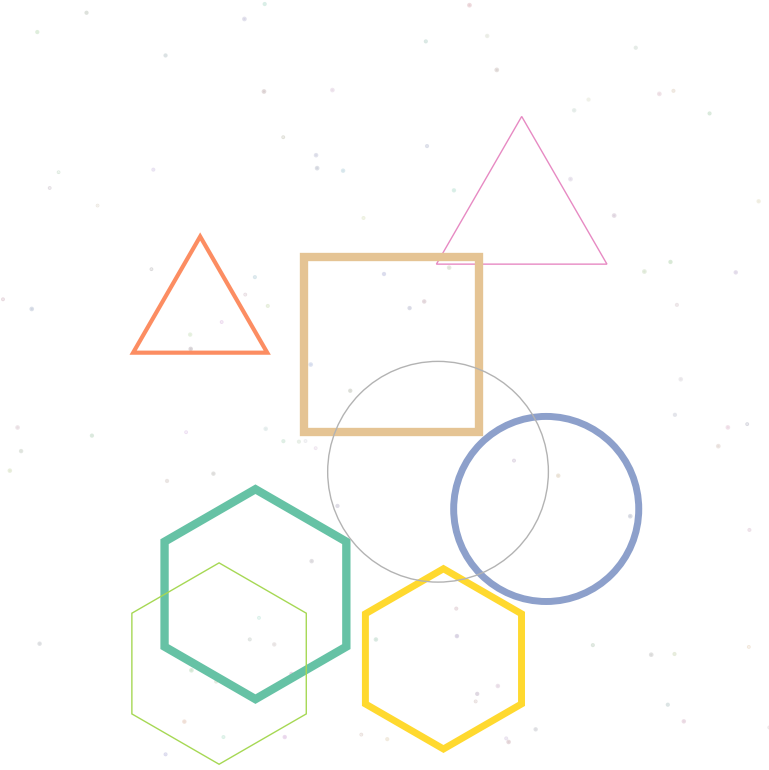[{"shape": "hexagon", "thickness": 3, "radius": 0.68, "center": [0.332, 0.228]}, {"shape": "triangle", "thickness": 1.5, "radius": 0.5, "center": [0.26, 0.592]}, {"shape": "circle", "thickness": 2.5, "radius": 0.6, "center": [0.709, 0.339]}, {"shape": "triangle", "thickness": 0.5, "radius": 0.64, "center": [0.678, 0.721]}, {"shape": "hexagon", "thickness": 0.5, "radius": 0.65, "center": [0.285, 0.138]}, {"shape": "hexagon", "thickness": 2.5, "radius": 0.59, "center": [0.576, 0.144]}, {"shape": "square", "thickness": 3, "radius": 0.57, "center": [0.508, 0.553]}, {"shape": "circle", "thickness": 0.5, "radius": 0.72, "center": [0.569, 0.387]}]